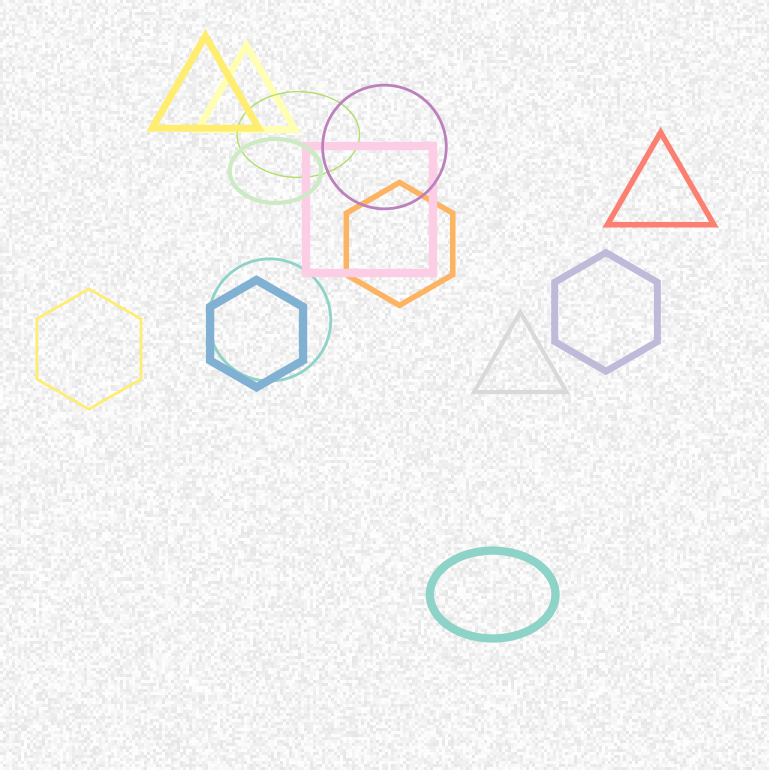[{"shape": "oval", "thickness": 3, "radius": 0.41, "center": [0.64, 0.228]}, {"shape": "circle", "thickness": 1, "radius": 0.4, "center": [0.35, 0.584]}, {"shape": "triangle", "thickness": 2.5, "radius": 0.36, "center": [0.32, 0.868]}, {"shape": "hexagon", "thickness": 2.5, "radius": 0.39, "center": [0.787, 0.595]}, {"shape": "triangle", "thickness": 2, "radius": 0.4, "center": [0.858, 0.748]}, {"shape": "hexagon", "thickness": 3, "radius": 0.35, "center": [0.333, 0.567]}, {"shape": "hexagon", "thickness": 2, "radius": 0.4, "center": [0.519, 0.683]}, {"shape": "oval", "thickness": 0.5, "radius": 0.4, "center": [0.387, 0.825]}, {"shape": "square", "thickness": 3, "radius": 0.41, "center": [0.48, 0.728]}, {"shape": "triangle", "thickness": 1.5, "radius": 0.35, "center": [0.676, 0.525]}, {"shape": "circle", "thickness": 1, "radius": 0.4, "center": [0.499, 0.809]}, {"shape": "oval", "thickness": 1.5, "radius": 0.3, "center": [0.358, 0.778]}, {"shape": "hexagon", "thickness": 1, "radius": 0.39, "center": [0.115, 0.547]}, {"shape": "triangle", "thickness": 2.5, "radius": 0.4, "center": [0.267, 0.873]}]